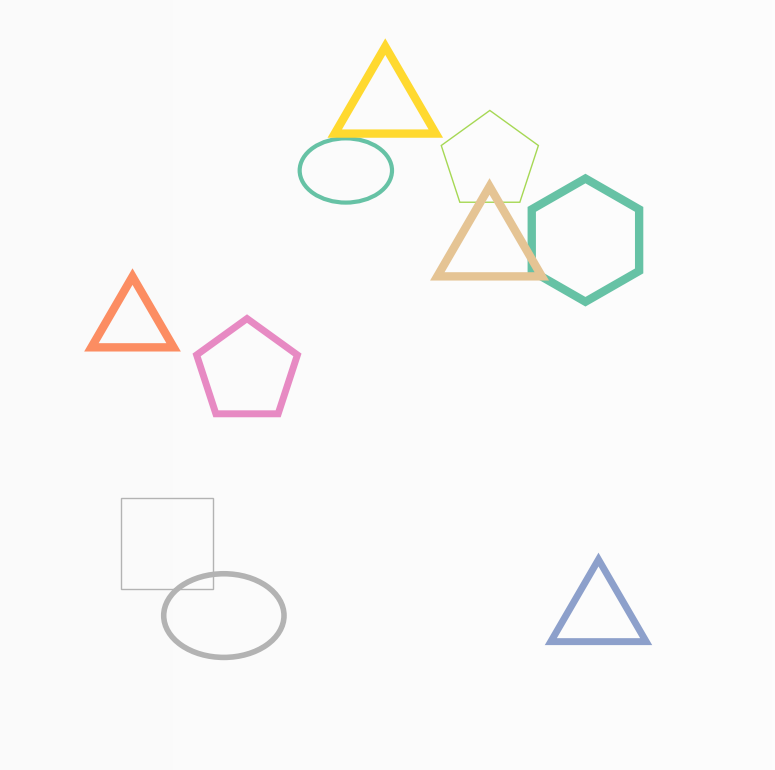[{"shape": "hexagon", "thickness": 3, "radius": 0.4, "center": [0.755, 0.688]}, {"shape": "oval", "thickness": 1.5, "radius": 0.3, "center": [0.446, 0.779]}, {"shape": "triangle", "thickness": 3, "radius": 0.31, "center": [0.171, 0.58]}, {"shape": "triangle", "thickness": 2.5, "radius": 0.36, "center": [0.772, 0.202]}, {"shape": "pentagon", "thickness": 2.5, "radius": 0.34, "center": [0.319, 0.518]}, {"shape": "pentagon", "thickness": 0.5, "radius": 0.33, "center": [0.632, 0.791]}, {"shape": "triangle", "thickness": 3, "radius": 0.38, "center": [0.497, 0.864]}, {"shape": "triangle", "thickness": 3, "radius": 0.39, "center": [0.632, 0.68]}, {"shape": "oval", "thickness": 2, "radius": 0.39, "center": [0.289, 0.201]}, {"shape": "square", "thickness": 0.5, "radius": 0.3, "center": [0.216, 0.294]}]